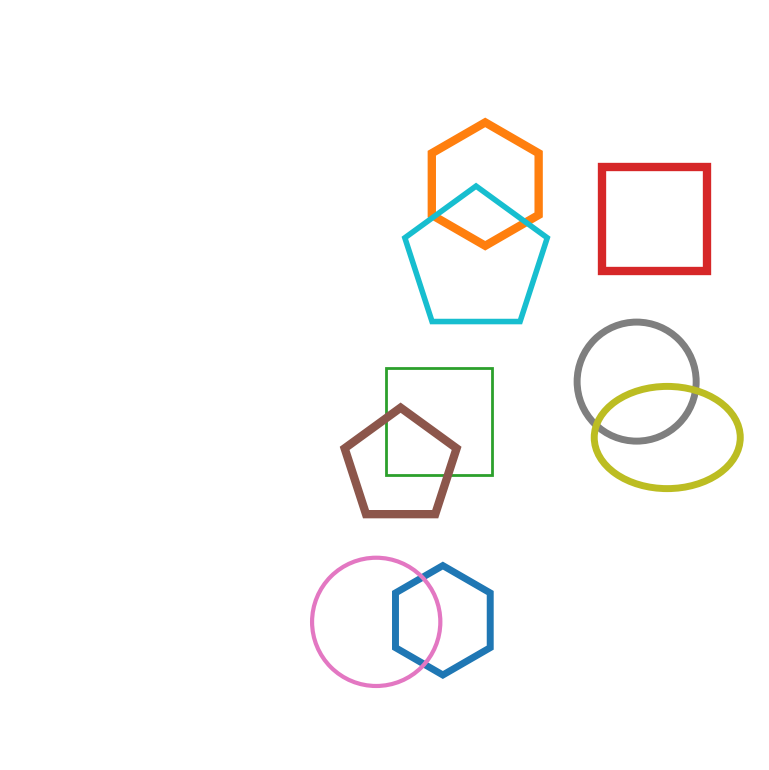[{"shape": "hexagon", "thickness": 2.5, "radius": 0.36, "center": [0.575, 0.194]}, {"shape": "hexagon", "thickness": 3, "radius": 0.4, "center": [0.63, 0.761]}, {"shape": "square", "thickness": 1, "radius": 0.35, "center": [0.57, 0.453]}, {"shape": "square", "thickness": 3, "radius": 0.34, "center": [0.85, 0.716]}, {"shape": "pentagon", "thickness": 3, "radius": 0.38, "center": [0.52, 0.394]}, {"shape": "circle", "thickness": 1.5, "radius": 0.42, "center": [0.489, 0.192]}, {"shape": "circle", "thickness": 2.5, "radius": 0.39, "center": [0.827, 0.504]}, {"shape": "oval", "thickness": 2.5, "radius": 0.47, "center": [0.867, 0.432]}, {"shape": "pentagon", "thickness": 2, "radius": 0.49, "center": [0.618, 0.661]}]